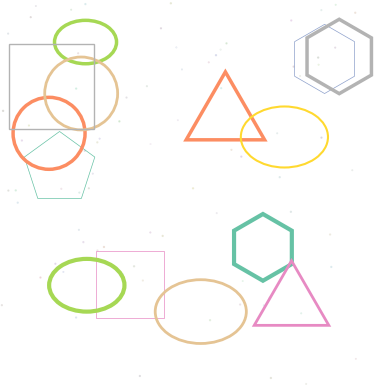[{"shape": "pentagon", "thickness": 0.5, "radius": 0.48, "center": [0.155, 0.562]}, {"shape": "hexagon", "thickness": 3, "radius": 0.43, "center": [0.683, 0.357]}, {"shape": "circle", "thickness": 2.5, "radius": 0.47, "center": [0.127, 0.654]}, {"shape": "triangle", "thickness": 2.5, "radius": 0.59, "center": [0.585, 0.696]}, {"shape": "hexagon", "thickness": 0.5, "radius": 0.45, "center": [0.843, 0.847]}, {"shape": "square", "thickness": 0.5, "radius": 0.44, "center": [0.338, 0.261]}, {"shape": "triangle", "thickness": 2, "radius": 0.56, "center": [0.757, 0.211]}, {"shape": "oval", "thickness": 2.5, "radius": 0.4, "center": [0.222, 0.891]}, {"shape": "oval", "thickness": 3, "radius": 0.49, "center": [0.225, 0.259]}, {"shape": "oval", "thickness": 1.5, "radius": 0.57, "center": [0.739, 0.644]}, {"shape": "oval", "thickness": 2, "radius": 0.59, "center": [0.521, 0.191]}, {"shape": "circle", "thickness": 2, "radius": 0.47, "center": [0.211, 0.757]}, {"shape": "hexagon", "thickness": 2.5, "radius": 0.48, "center": [0.881, 0.853]}, {"shape": "square", "thickness": 1, "radius": 0.55, "center": [0.134, 0.775]}]